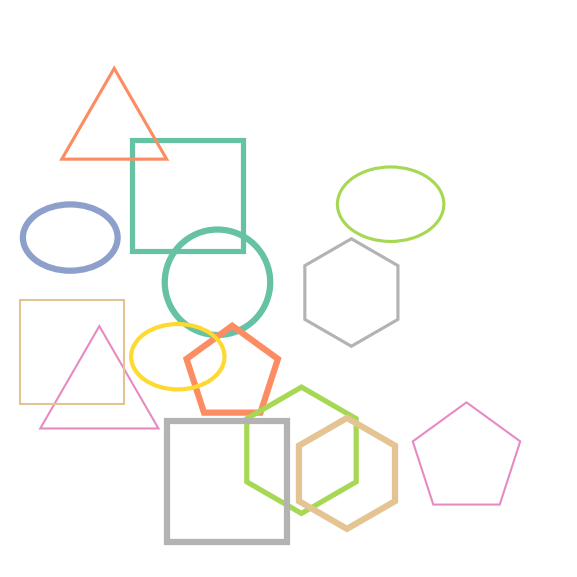[{"shape": "square", "thickness": 2.5, "radius": 0.48, "center": [0.324, 0.661]}, {"shape": "circle", "thickness": 3, "radius": 0.46, "center": [0.377, 0.51]}, {"shape": "pentagon", "thickness": 3, "radius": 0.42, "center": [0.402, 0.352]}, {"shape": "triangle", "thickness": 1.5, "radius": 0.52, "center": [0.198, 0.776]}, {"shape": "oval", "thickness": 3, "radius": 0.41, "center": [0.122, 0.588]}, {"shape": "pentagon", "thickness": 1, "radius": 0.49, "center": [0.808, 0.205]}, {"shape": "triangle", "thickness": 1, "radius": 0.59, "center": [0.172, 0.316]}, {"shape": "hexagon", "thickness": 2.5, "radius": 0.55, "center": [0.522, 0.219]}, {"shape": "oval", "thickness": 1.5, "radius": 0.46, "center": [0.676, 0.646]}, {"shape": "oval", "thickness": 2, "radius": 0.4, "center": [0.308, 0.381]}, {"shape": "hexagon", "thickness": 3, "radius": 0.48, "center": [0.601, 0.179]}, {"shape": "square", "thickness": 1, "radius": 0.45, "center": [0.125, 0.39]}, {"shape": "square", "thickness": 3, "radius": 0.52, "center": [0.394, 0.165]}, {"shape": "hexagon", "thickness": 1.5, "radius": 0.47, "center": [0.608, 0.493]}]